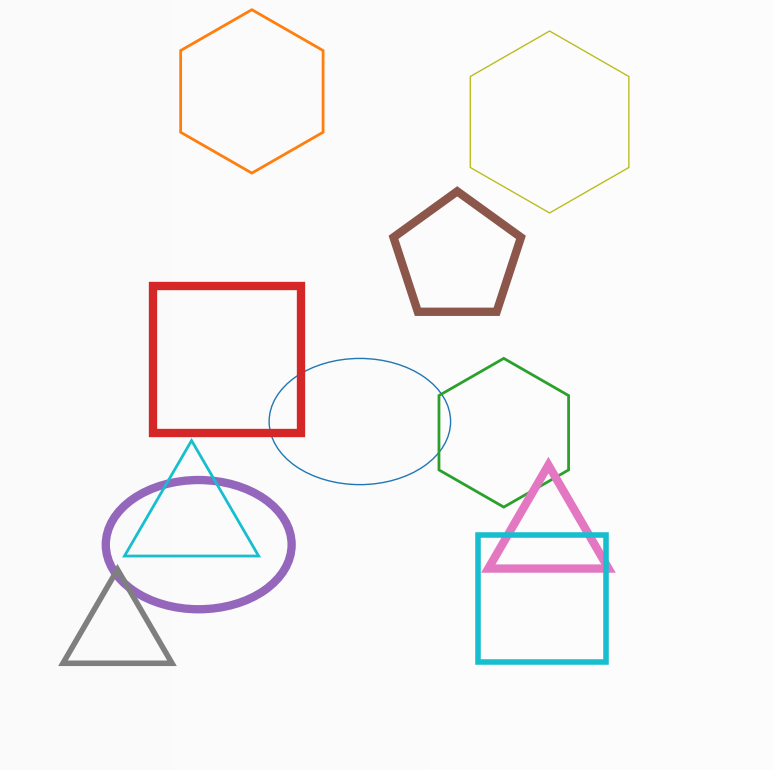[{"shape": "oval", "thickness": 0.5, "radius": 0.59, "center": [0.464, 0.453]}, {"shape": "hexagon", "thickness": 1, "radius": 0.53, "center": [0.325, 0.881]}, {"shape": "hexagon", "thickness": 1, "radius": 0.48, "center": [0.65, 0.438]}, {"shape": "square", "thickness": 3, "radius": 0.48, "center": [0.293, 0.534]}, {"shape": "oval", "thickness": 3, "radius": 0.6, "center": [0.256, 0.293]}, {"shape": "pentagon", "thickness": 3, "radius": 0.43, "center": [0.59, 0.665]}, {"shape": "triangle", "thickness": 3, "radius": 0.45, "center": [0.708, 0.306]}, {"shape": "triangle", "thickness": 2, "radius": 0.41, "center": [0.152, 0.179]}, {"shape": "hexagon", "thickness": 0.5, "radius": 0.59, "center": [0.709, 0.842]}, {"shape": "square", "thickness": 2, "radius": 0.42, "center": [0.699, 0.223]}, {"shape": "triangle", "thickness": 1, "radius": 0.5, "center": [0.247, 0.328]}]